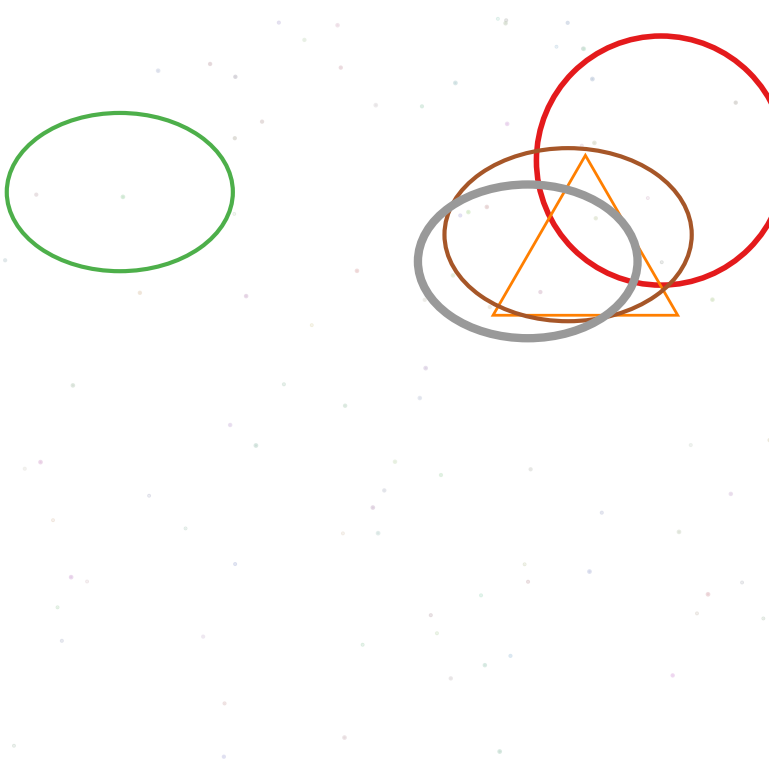[{"shape": "circle", "thickness": 2, "radius": 0.81, "center": [0.858, 0.791]}, {"shape": "oval", "thickness": 1.5, "radius": 0.73, "center": [0.156, 0.751]}, {"shape": "triangle", "thickness": 1, "radius": 0.69, "center": [0.76, 0.66]}, {"shape": "oval", "thickness": 1.5, "radius": 0.8, "center": [0.738, 0.695]}, {"shape": "oval", "thickness": 3, "radius": 0.71, "center": [0.685, 0.661]}]